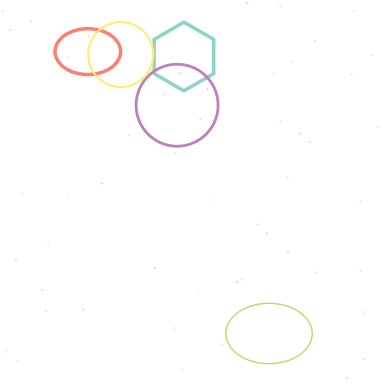[{"shape": "hexagon", "thickness": 2.5, "radius": 0.45, "center": [0.478, 0.853]}, {"shape": "oval", "thickness": 2.5, "radius": 0.43, "center": [0.228, 0.866]}, {"shape": "oval", "thickness": 1, "radius": 0.56, "center": [0.699, 0.134]}, {"shape": "circle", "thickness": 2, "radius": 0.53, "center": [0.46, 0.727]}, {"shape": "circle", "thickness": 1.5, "radius": 0.42, "center": [0.314, 0.858]}]